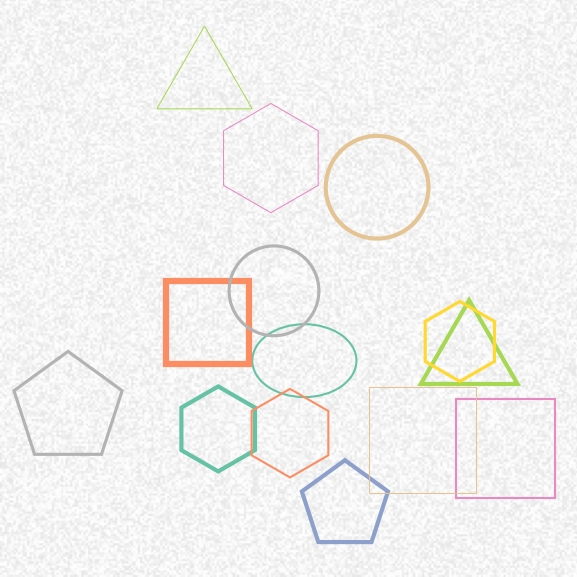[{"shape": "hexagon", "thickness": 2, "radius": 0.37, "center": [0.378, 0.256]}, {"shape": "oval", "thickness": 1, "radius": 0.45, "center": [0.527, 0.375]}, {"shape": "square", "thickness": 3, "radius": 0.36, "center": [0.359, 0.441]}, {"shape": "hexagon", "thickness": 1, "radius": 0.38, "center": [0.502, 0.249]}, {"shape": "pentagon", "thickness": 2, "radius": 0.39, "center": [0.597, 0.124]}, {"shape": "hexagon", "thickness": 0.5, "radius": 0.47, "center": [0.469, 0.725]}, {"shape": "square", "thickness": 1, "radius": 0.43, "center": [0.875, 0.223]}, {"shape": "triangle", "thickness": 2, "radius": 0.48, "center": [0.812, 0.383]}, {"shape": "triangle", "thickness": 0.5, "radius": 0.48, "center": [0.354, 0.858]}, {"shape": "hexagon", "thickness": 1.5, "radius": 0.35, "center": [0.796, 0.408]}, {"shape": "square", "thickness": 0.5, "radius": 0.46, "center": [0.732, 0.237]}, {"shape": "circle", "thickness": 2, "radius": 0.44, "center": [0.653, 0.675]}, {"shape": "pentagon", "thickness": 1.5, "radius": 0.49, "center": [0.118, 0.292]}, {"shape": "circle", "thickness": 1.5, "radius": 0.39, "center": [0.474, 0.496]}]